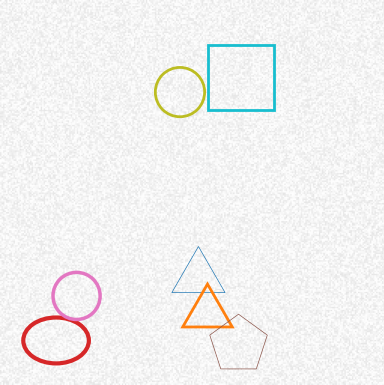[{"shape": "triangle", "thickness": 0.5, "radius": 0.4, "center": [0.515, 0.28]}, {"shape": "triangle", "thickness": 2, "radius": 0.37, "center": [0.539, 0.188]}, {"shape": "oval", "thickness": 3, "radius": 0.43, "center": [0.146, 0.116]}, {"shape": "pentagon", "thickness": 0.5, "radius": 0.39, "center": [0.62, 0.105]}, {"shape": "circle", "thickness": 2.5, "radius": 0.31, "center": [0.199, 0.231]}, {"shape": "circle", "thickness": 2, "radius": 0.32, "center": [0.467, 0.761]}, {"shape": "square", "thickness": 2, "radius": 0.42, "center": [0.626, 0.799]}]